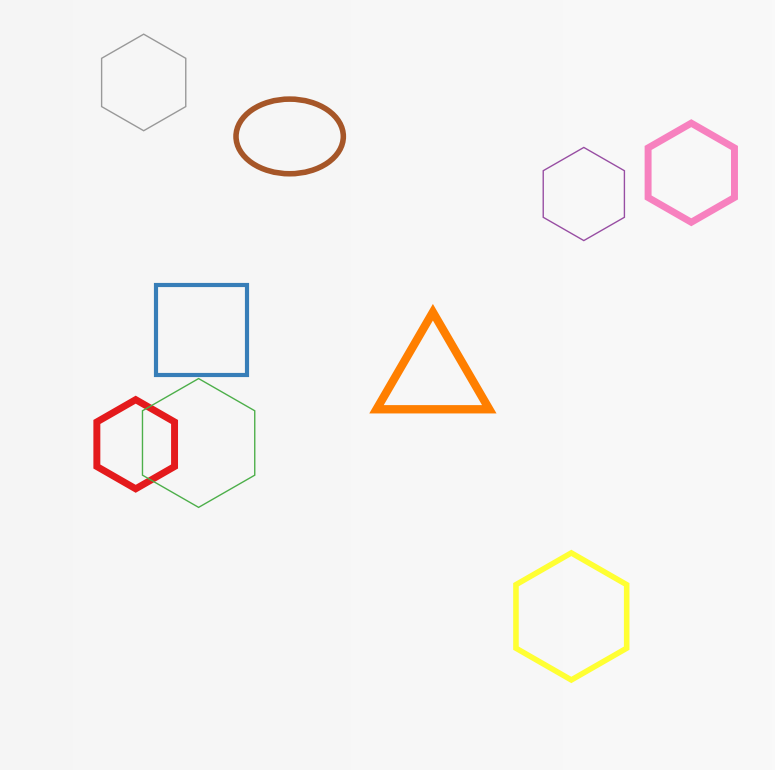[{"shape": "hexagon", "thickness": 2.5, "radius": 0.29, "center": [0.175, 0.423]}, {"shape": "square", "thickness": 1.5, "radius": 0.29, "center": [0.26, 0.572]}, {"shape": "hexagon", "thickness": 0.5, "radius": 0.42, "center": [0.256, 0.425]}, {"shape": "hexagon", "thickness": 0.5, "radius": 0.3, "center": [0.753, 0.748]}, {"shape": "triangle", "thickness": 3, "radius": 0.42, "center": [0.559, 0.51]}, {"shape": "hexagon", "thickness": 2, "radius": 0.41, "center": [0.737, 0.199]}, {"shape": "oval", "thickness": 2, "radius": 0.35, "center": [0.374, 0.823]}, {"shape": "hexagon", "thickness": 2.5, "radius": 0.32, "center": [0.892, 0.776]}, {"shape": "hexagon", "thickness": 0.5, "radius": 0.31, "center": [0.185, 0.893]}]